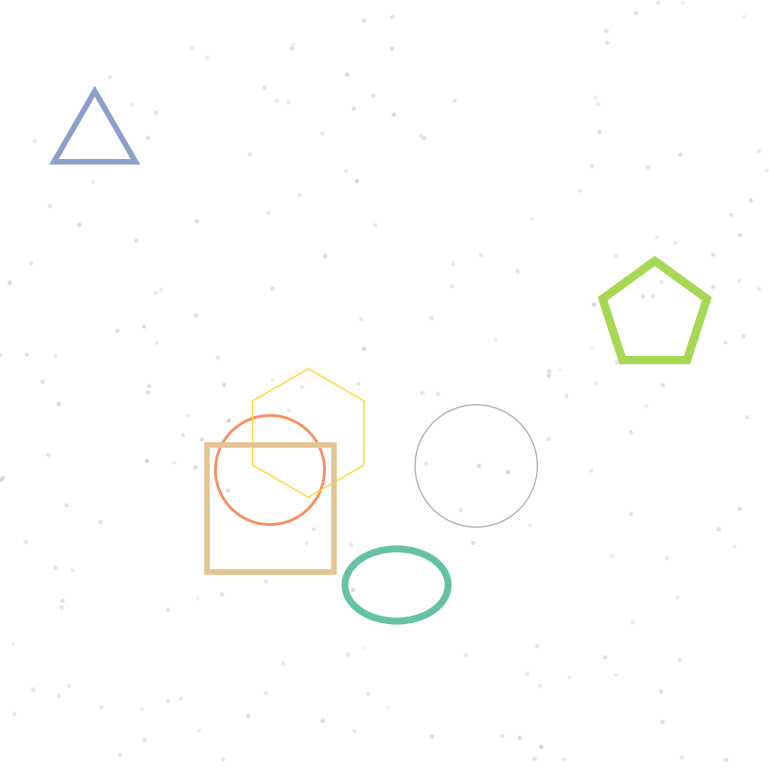[{"shape": "oval", "thickness": 2.5, "radius": 0.33, "center": [0.515, 0.24]}, {"shape": "circle", "thickness": 1, "radius": 0.35, "center": [0.351, 0.39]}, {"shape": "triangle", "thickness": 2, "radius": 0.31, "center": [0.123, 0.82]}, {"shape": "pentagon", "thickness": 3, "radius": 0.36, "center": [0.85, 0.59]}, {"shape": "hexagon", "thickness": 0.5, "radius": 0.42, "center": [0.4, 0.438]}, {"shape": "square", "thickness": 2, "radius": 0.41, "center": [0.351, 0.34]}, {"shape": "circle", "thickness": 0.5, "radius": 0.4, "center": [0.618, 0.395]}]